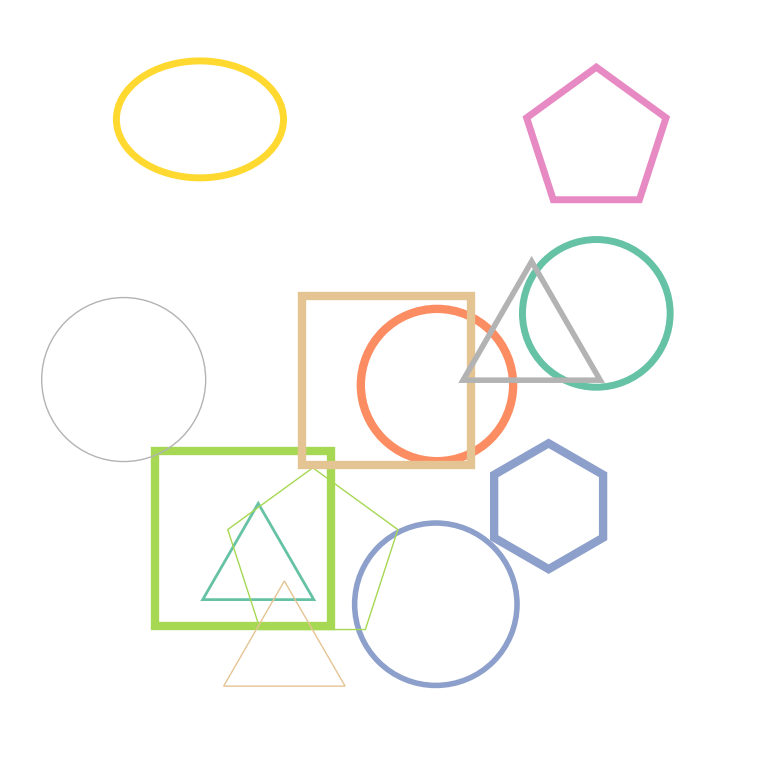[{"shape": "triangle", "thickness": 1, "radius": 0.42, "center": [0.335, 0.263]}, {"shape": "circle", "thickness": 2.5, "radius": 0.48, "center": [0.774, 0.593]}, {"shape": "circle", "thickness": 3, "radius": 0.49, "center": [0.568, 0.5]}, {"shape": "circle", "thickness": 2, "radius": 0.53, "center": [0.566, 0.215]}, {"shape": "hexagon", "thickness": 3, "radius": 0.41, "center": [0.713, 0.343]}, {"shape": "pentagon", "thickness": 2.5, "radius": 0.48, "center": [0.774, 0.818]}, {"shape": "square", "thickness": 3, "radius": 0.57, "center": [0.316, 0.301]}, {"shape": "pentagon", "thickness": 0.5, "radius": 0.58, "center": [0.406, 0.276]}, {"shape": "oval", "thickness": 2.5, "radius": 0.54, "center": [0.26, 0.845]}, {"shape": "square", "thickness": 3, "radius": 0.55, "center": [0.502, 0.506]}, {"shape": "triangle", "thickness": 0.5, "radius": 0.46, "center": [0.369, 0.154]}, {"shape": "triangle", "thickness": 2, "radius": 0.51, "center": [0.69, 0.558]}, {"shape": "circle", "thickness": 0.5, "radius": 0.53, "center": [0.161, 0.507]}]